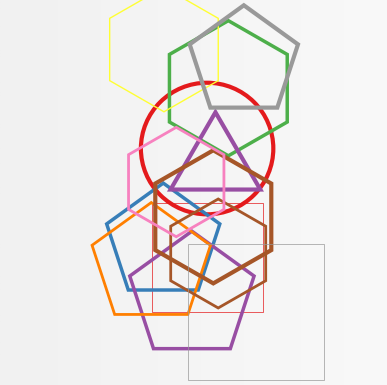[{"shape": "square", "thickness": 0.5, "radius": 0.71, "center": [0.536, 0.331]}, {"shape": "circle", "thickness": 3, "radius": 0.85, "center": [0.534, 0.614]}, {"shape": "pentagon", "thickness": 2.5, "radius": 0.77, "center": [0.421, 0.371]}, {"shape": "hexagon", "thickness": 2.5, "radius": 0.88, "center": [0.589, 0.771]}, {"shape": "pentagon", "thickness": 2.5, "radius": 0.84, "center": [0.495, 0.231]}, {"shape": "triangle", "thickness": 3, "radius": 0.67, "center": [0.556, 0.575]}, {"shape": "pentagon", "thickness": 2, "radius": 0.8, "center": [0.39, 0.313]}, {"shape": "hexagon", "thickness": 1, "radius": 0.81, "center": [0.423, 0.871]}, {"shape": "hexagon", "thickness": 3, "radius": 0.86, "center": [0.55, 0.437]}, {"shape": "hexagon", "thickness": 2, "radius": 0.71, "center": [0.563, 0.342]}, {"shape": "hexagon", "thickness": 2, "radius": 0.71, "center": [0.455, 0.527]}, {"shape": "square", "thickness": 0.5, "radius": 0.88, "center": [0.661, 0.189]}, {"shape": "pentagon", "thickness": 3, "radius": 0.73, "center": [0.629, 0.839]}]